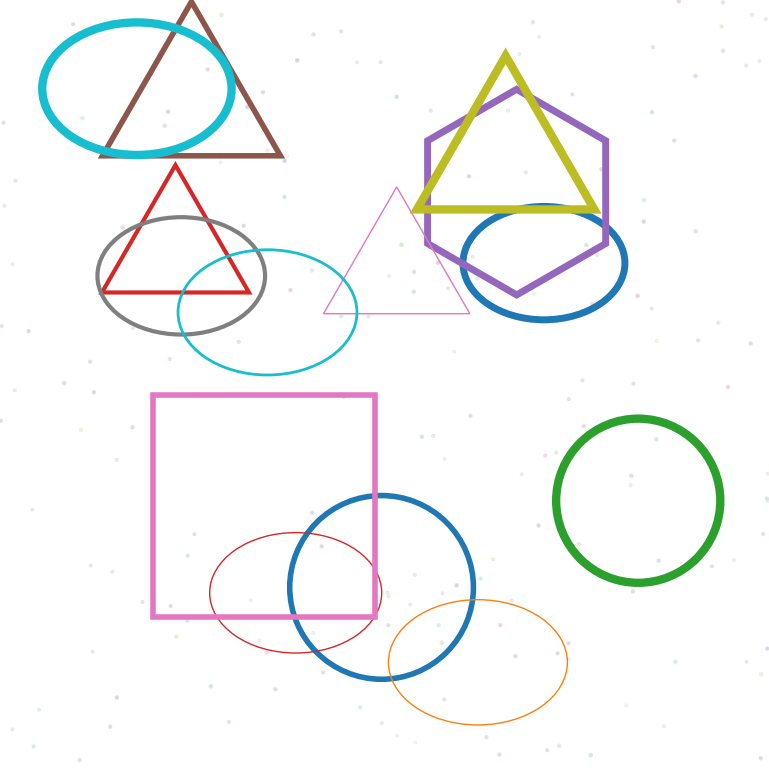[{"shape": "circle", "thickness": 2, "radius": 0.6, "center": [0.496, 0.237]}, {"shape": "oval", "thickness": 2.5, "radius": 0.53, "center": [0.706, 0.658]}, {"shape": "oval", "thickness": 0.5, "radius": 0.58, "center": [0.621, 0.14]}, {"shape": "circle", "thickness": 3, "radius": 0.53, "center": [0.829, 0.35]}, {"shape": "oval", "thickness": 0.5, "radius": 0.56, "center": [0.384, 0.23]}, {"shape": "triangle", "thickness": 1.5, "radius": 0.55, "center": [0.228, 0.675]}, {"shape": "hexagon", "thickness": 2.5, "radius": 0.67, "center": [0.671, 0.751]}, {"shape": "triangle", "thickness": 2, "radius": 0.67, "center": [0.249, 0.864]}, {"shape": "square", "thickness": 2, "radius": 0.72, "center": [0.343, 0.342]}, {"shape": "triangle", "thickness": 0.5, "radius": 0.55, "center": [0.515, 0.647]}, {"shape": "oval", "thickness": 1.5, "radius": 0.54, "center": [0.235, 0.642]}, {"shape": "triangle", "thickness": 3, "radius": 0.66, "center": [0.657, 0.795]}, {"shape": "oval", "thickness": 1, "radius": 0.58, "center": [0.347, 0.594]}, {"shape": "oval", "thickness": 3, "radius": 0.61, "center": [0.178, 0.885]}]